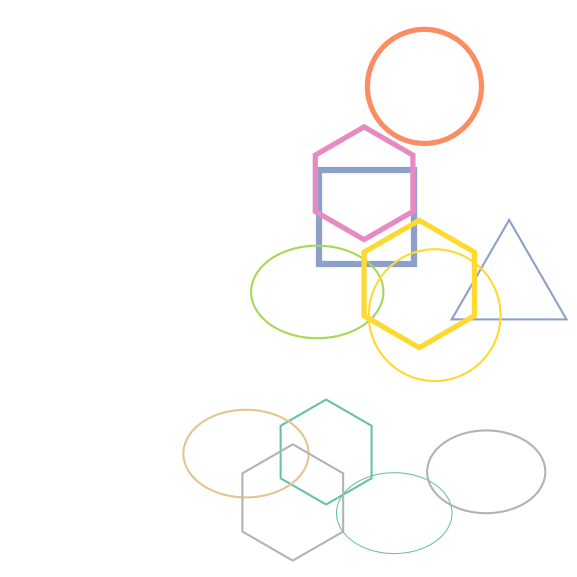[{"shape": "oval", "thickness": 0.5, "radius": 0.5, "center": [0.683, 0.111]}, {"shape": "hexagon", "thickness": 1, "radius": 0.45, "center": [0.565, 0.216]}, {"shape": "circle", "thickness": 2.5, "radius": 0.49, "center": [0.735, 0.85]}, {"shape": "square", "thickness": 3, "radius": 0.41, "center": [0.635, 0.623]}, {"shape": "triangle", "thickness": 1, "radius": 0.57, "center": [0.882, 0.503]}, {"shape": "hexagon", "thickness": 2.5, "radius": 0.49, "center": [0.63, 0.682]}, {"shape": "oval", "thickness": 1, "radius": 0.57, "center": [0.549, 0.494]}, {"shape": "circle", "thickness": 1, "radius": 0.57, "center": [0.753, 0.453]}, {"shape": "hexagon", "thickness": 2.5, "radius": 0.55, "center": [0.726, 0.507]}, {"shape": "oval", "thickness": 1, "radius": 0.54, "center": [0.426, 0.214]}, {"shape": "oval", "thickness": 1, "radius": 0.51, "center": [0.842, 0.182]}, {"shape": "hexagon", "thickness": 1, "radius": 0.5, "center": [0.507, 0.129]}]